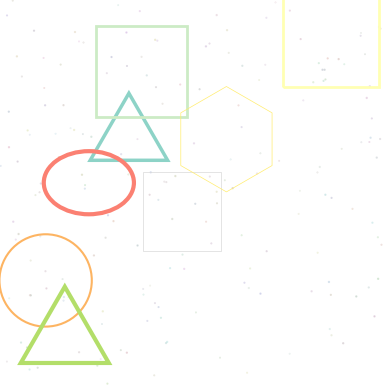[{"shape": "triangle", "thickness": 2.5, "radius": 0.58, "center": [0.335, 0.642]}, {"shape": "square", "thickness": 2, "radius": 0.62, "center": [0.86, 0.897]}, {"shape": "oval", "thickness": 3, "radius": 0.59, "center": [0.231, 0.525]}, {"shape": "circle", "thickness": 1.5, "radius": 0.6, "center": [0.119, 0.272]}, {"shape": "triangle", "thickness": 3, "radius": 0.66, "center": [0.168, 0.123]}, {"shape": "square", "thickness": 0.5, "radius": 0.51, "center": [0.472, 0.45]}, {"shape": "square", "thickness": 2, "radius": 0.59, "center": [0.369, 0.814]}, {"shape": "hexagon", "thickness": 0.5, "radius": 0.68, "center": [0.588, 0.638]}]